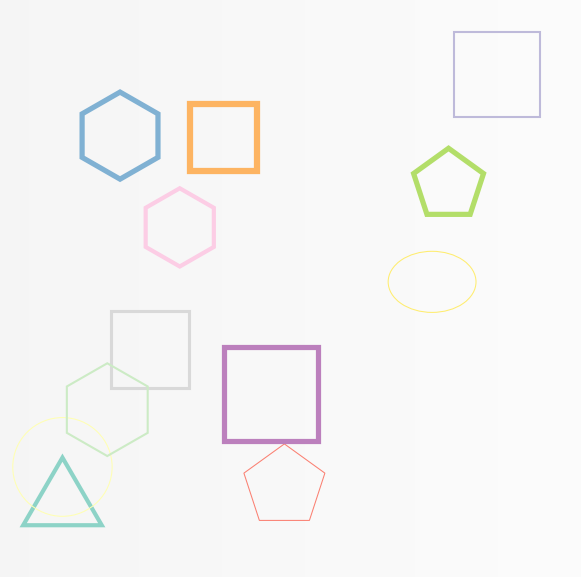[{"shape": "triangle", "thickness": 2, "radius": 0.39, "center": [0.107, 0.129]}, {"shape": "circle", "thickness": 0.5, "radius": 0.43, "center": [0.107, 0.191]}, {"shape": "square", "thickness": 1, "radius": 0.37, "center": [0.855, 0.87]}, {"shape": "pentagon", "thickness": 0.5, "radius": 0.37, "center": [0.489, 0.157]}, {"shape": "hexagon", "thickness": 2.5, "radius": 0.38, "center": [0.207, 0.764]}, {"shape": "square", "thickness": 3, "radius": 0.29, "center": [0.384, 0.762]}, {"shape": "pentagon", "thickness": 2.5, "radius": 0.32, "center": [0.772, 0.679]}, {"shape": "hexagon", "thickness": 2, "radius": 0.34, "center": [0.309, 0.605]}, {"shape": "square", "thickness": 1.5, "radius": 0.33, "center": [0.258, 0.394]}, {"shape": "square", "thickness": 2.5, "radius": 0.41, "center": [0.466, 0.316]}, {"shape": "hexagon", "thickness": 1, "radius": 0.4, "center": [0.185, 0.29]}, {"shape": "oval", "thickness": 0.5, "radius": 0.38, "center": [0.743, 0.511]}]